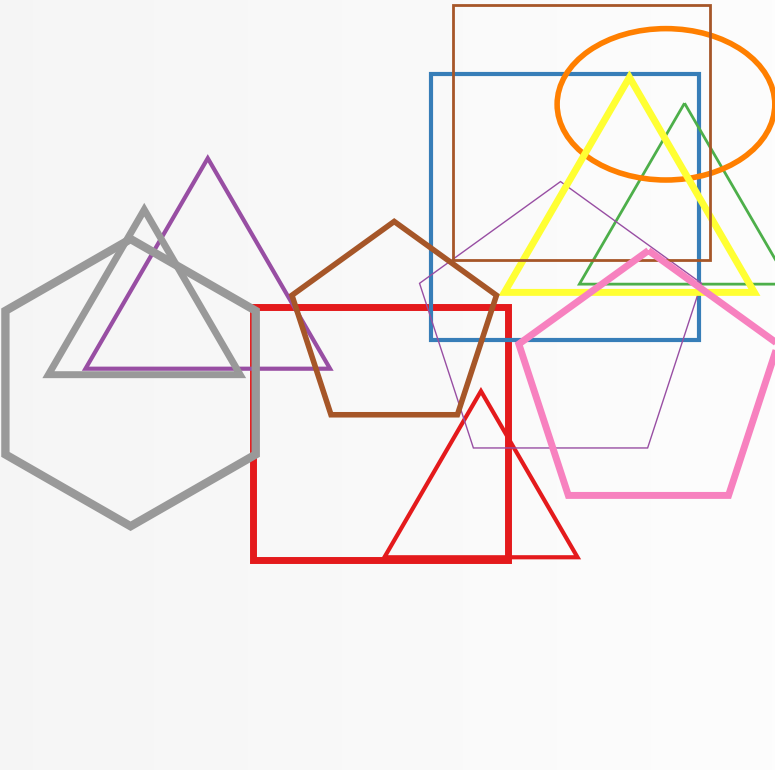[{"shape": "triangle", "thickness": 1.5, "radius": 0.72, "center": [0.621, 0.348]}, {"shape": "square", "thickness": 2.5, "radius": 0.82, "center": [0.491, 0.437]}, {"shape": "square", "thickness": 1.5, "radius": 0.86, "center": [0.729, 0.731]}, {"shape": "triangle", "thickness": 1, "radius": 0.78, "center": [0.883, 0.709]}, {"shape": "triangle", "thickness": 1.5, "radius": 0.91, "center": [0.268, 0.612]}, {"shape": "pentagon", "thickness": 0.5, "radius": 0.96, "center": [0.723, 0.573]}, {"shape": "oval", "thickness": 2, "radius": 0.7, "center": [0.859, 0.865]}, {"shape": "triangle", "thickness": 2.5, "radius": 0.93, "center": [0.812, 0.713]}, {"shape": "square", "thickness": 1, "radius": 0.83, "center": [0.75, 0.828]}, {"shape": "pentagon", "thickness": 2, "radius": 0.69, "center": [0.509, 0.574]}, {"shape": "pentagon", "thickness": 2.5, "radius": 0.88, "center": [0.837, 0.499]}, {"shape": "triangle", "thickness": 2.5, "radius": 0.71, "center": [0.186, 0.585]}, {"shape": "hexagon", "thickness": 3, "radius": 0.93, "center": [0.168, 0.503]}]